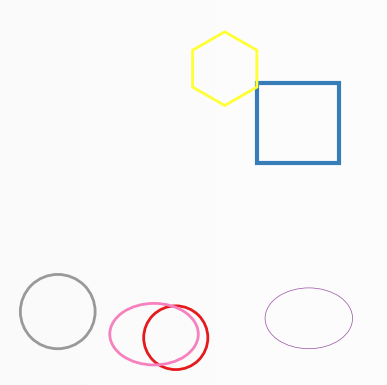[{"shape": "circle", "thickness": 2, "radius": 0.41, "center": [0.454, 0.123]}, {"shape": "square", "thickness": 3, "radius": 0.52, "center": [0.769, 0.681]}, {"shape": "oval", "thickness": 0.5, "radius": 0.56, "center": [0.797, 0.173]}, {"shape": "hexagon", "thickness": 2, "radius": 0.48, "center": [0.58, 0.822]}, {"shape": "oval", "thickness": 2, "radius": 0.57, "center": [0.398, 0.132]}, {"shape": "circle", "thickness": 2, "radius": 0.48, "center": [0.149, 0.191]}]